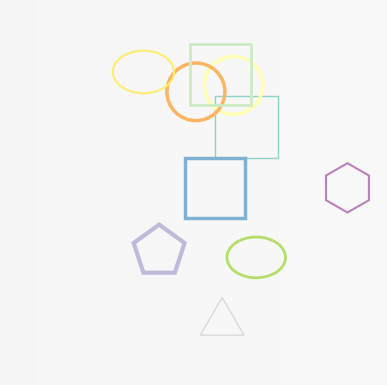[{"shape": "square", "thickness": 1, "radius": 0.4, "center": [0.636, 0.67]}, {"shape": "circle", "thickness": 2.5, "radius": 0.38, "center": [0.603, 0.778]}, {"shape": "pentagon", "thickness": 3, "radius": 0.35, "center": [0.411, 0.348]}, {"shape": "square", "thickness": 2.5, "radius": 0.39, "center": [0.554, 0.512]}, {"shape": "circle", "thickness": 2.5, "radius": 0.37, "center": [0.506, 0.762]}, {"shape": "oval", "thickness": 2, "radius": 0.38, "center": [0.661, 0.331]}, {"shape": "triangle", "thickness": 1, "radius": 0.33, "center": [0.573, 0.162]}, {"shape": "hexagon", "thickness": 1.5, "radius": 0.32, "center": [0.897, 0.512]}, {"shape": "square", "thickness": 2, "radius": 0.4, "center": [0.568, 0.806]}, {"shape": "oval", "thickness": 1.5, "radius": 0.39, "center": [0.37, 0.813]}]